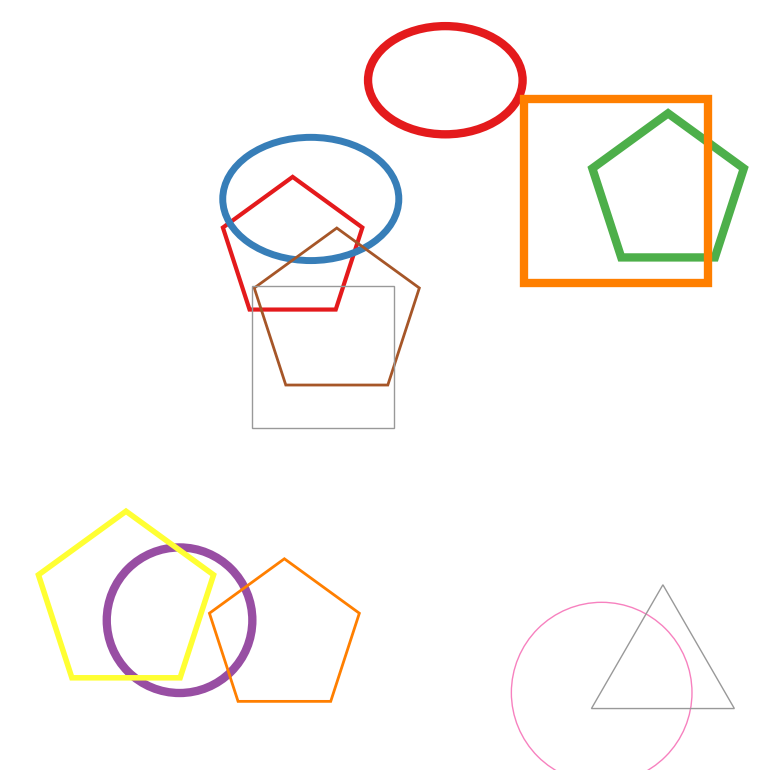[{"shape": "pentagon", "thickness": 1.5, "radius": 0.48, "center": [0.38, 0.675]}, {"shape": "oval", "thickness": 3, "radius": 0.5, "center": [0.578, 0.896]}, {"shape": "oval", "thickness": 2.5, "radius": 0.57, "center": [0.404, 0.742]}, {"shape": "pentagon", "thickness": 3, "radius": 0.52, "center": [0.868, 0.749]}, {"shape": "circle", "thickness": 3, "radius": 0.47, "center": [0.233, 0.195]}, {"shape": "square", "thickness": 3, "radius": 0.6, "center": [0.8, 0.752]}, {"shape": "pentagon", "thickness": 1, "radius": 0.51, "center": [0.369, 0.172]}, {"shape": "pentagon", "thickness": 2, "radius": 0.6, "center": [0.164, 0.216]}, {"shape": "pentagon", "thickness": 1, "radius": 0.56, "center": [0.437, 0.591]}, {"shape": "circle", "thickness": 0.5, "radius": 0.59, "center": [0.781, 0.1]}, {"shape": "square", "thickness": 0.5, "radius": 0.46, "center": [0.419, 0.537]}, {"shape": "triangle", "thickness": 0.5, "radius": 0.54, "center": [0.861, 0.133]}]